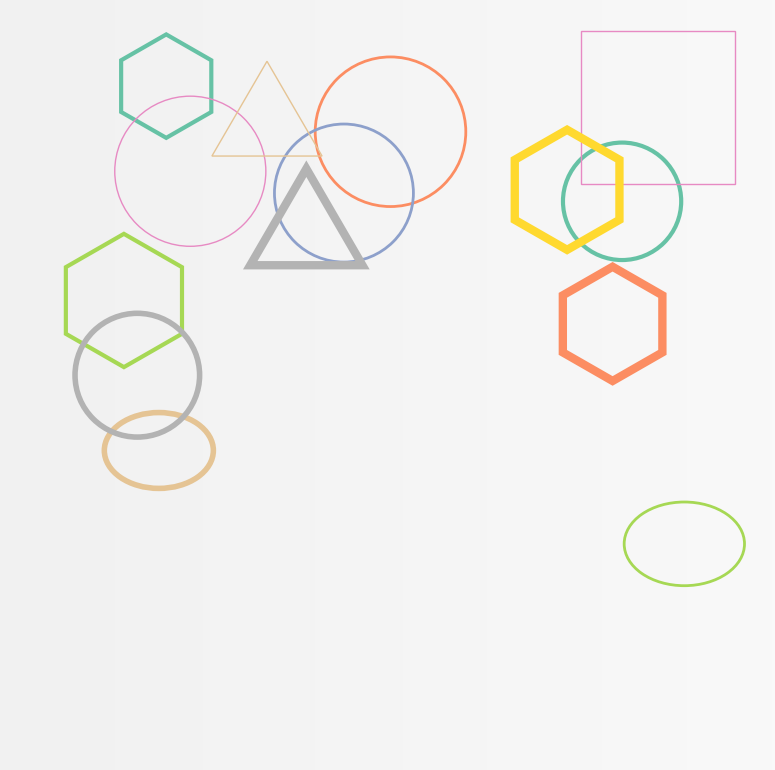[{"shape": "circle", "thickness": 1.5, "radius": 0.38, "center": [0.803, 0.739]}, {"shape": "hexagon", "thickness": 1.5, "radius": 0.34, "center": [0.214, 0.888]}, {"shape": "hexagon", "thickness": 3, "radius": 0.37, "center": [0.79, 0.579]}, {"shape": "circle", "thickness": 1, "radius": 0.49, "center": [0.504, 0.829]}, {"shape": "circle", "thickness": 1, "radius": 0.45, "center": [0.444, 0.749]}, {"shape": "circle", "thickness": 0.5, "radius": 0.49, "center": [0.246, 0.778]}, {"shape": "square", "thickness": 0.5, "radius": 0.5, "center": [0.849, 0.86]}, {"shape": "oval", "thickness": 1, "radius": 0.39, "center": [0.883, 0.294]}, {"shape": "hexagon", "thickness": 1.5, "radius": 0.43, "center": [0.16, 0.61]}, {"shape": "hexagon", "thickness": 3, "radius": 0.39, "center": [0.732, 0.753]}, {"shape": "oval", "thickness": 2, "radius": 0.35, "center": [0.205, 0.415]}, {"shape": "triangle", "thickness": 0.5, "radius": 0.41, "center": [0.345, 0.838]}, {"shape": "triangle", "thickness": 3, "radius": 0.42, "center": [0.395, 0.697]}, {"shape": "circle", "thickness": 2, "radius": 0.4, "center": [0.177, 0.513]}]